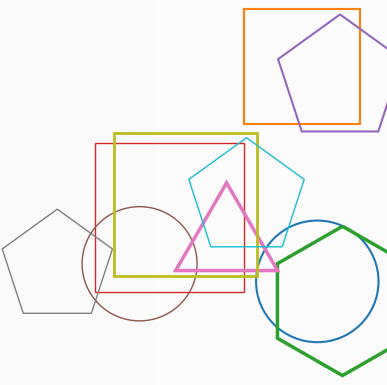[{"shape": "circle", "thickness": 1.5, "radius": 0.79, "center": [0.819, 0.269]}, {"shape": "square", "thickness": 1.5, "radius": 0.75, "center": [0.78, 0.827]}, {"shape": "hexagon", "thickness": 2.5, "radius": 0.97, "center": [0.884, 0.218]}, {"shape": "square", "thickness": 1, "radius": 0.97, "center": [0.438, 0.435]}, {"shape": "pentagon", "thickness": 1.5, "radius": 0.84, "center": [0.877, 0.794]}, {"shape": "circle", "thickness": 1, "radius": 0.74, "center": [0.36, 0.315]}, {"shape": "triangle", "thickness": 2.5, "radius": 0.76, "center": [0.585, 0.373]}, {"shape": "pentagon", "thickness": 1, "radius": 0.75, "center": [0.148, 0.307]}, {"shape": "square", "thickness": 2, "radius": 0.93, "center": [0.479, 0.468]}, {"shape": "pentagon", "thickness": 1, "radius": 0.78, "center": [0.636, 0.486]}]